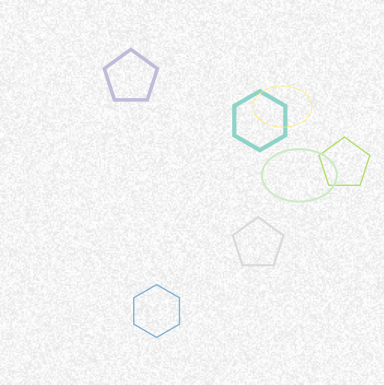[{"shape": "hexagon", "thickness": 3, "radius": 0.38, "center": [0.675, 0.687]}, {"shape": "pentagon", "thickness": 2.5, "radius": 0.36, "center": [0.34, 0.799]}, {"shape": "hexagon", "thickness": 1, "radius": 0.34, "center": [0.407, 0.192]}, {"shape": "pentagon", "thickness": 1, "radius": 0.35, "center": [0.895, 0.575]}, {"shape": "pentagon", "thickness": 1.5, "radius": 0.35, "center": [0.67, 0.367]}, {"shape": "oval", "thickness": 1.5, "radius": 0.49, "center": [0.777, 0.544]}, {"shape": "oval", "thickness": 0.5, "radius": 0.38, "center": [0.734, 0.723]}]